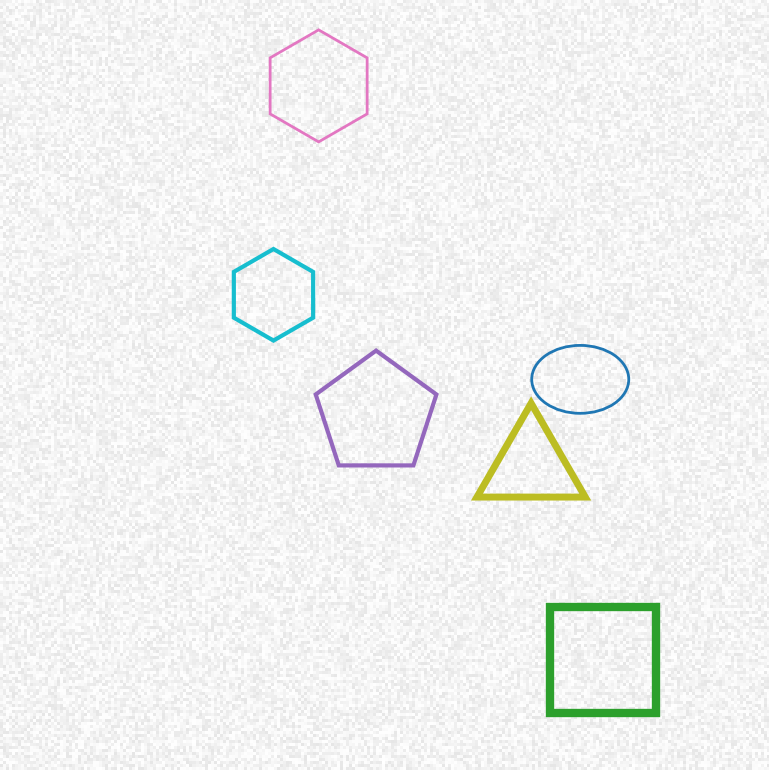[{"shape": "oval", "thickness": 1, "radius": 0.32, "center": [0.754, 0.507]}, {"shape": "square", "thickness": 3, "radius": 0.34, "center": [0.783, 0.143]}, {"shape": "pentagon", "thickness": 1.5, "radius": 0.41, "center": [0.488, 0.462]}, {"shape": "hexagon", "thickness": 1, "radius": 0.36, "center": [0.414, 0.888]}, {"shape": "triangle", "thickness": 2.5, "radius": 0.41, "center": [0.69, 0.395]}, {"shape": "hexagon", "thickness": 1.5, "radius": 0.3, "center": [0.355, 0.617]}]